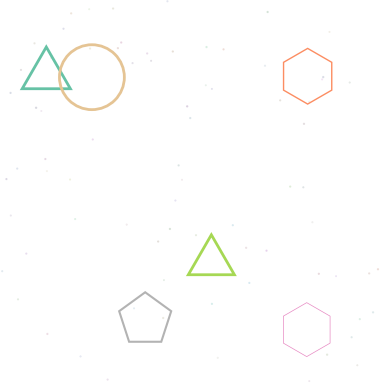[{"shape": "triangle", "thickness": 2, "radius": 0.36, "center": [0.12, 0.806]}, {"shape": "hexagon", "thickness": 1, "radius": 0.36, "center": [0.799, 0.802]}, {"shape": "hexagon", "thickness": 0.5, "radius": 0.35, "center": [0.797, 0.144]}, {"shape": "triangle", "thickness": 2, "radius": 0.35, "center": [0.549, 0.321]}, {"shape": "circle", "thickness": 2, "radius": 0.42, "center": [0.239, 0.8]}, {"shape": "pentagon", "thickness": 1.5, "radius": 0.36, "center": [0.377, 0.17]}]